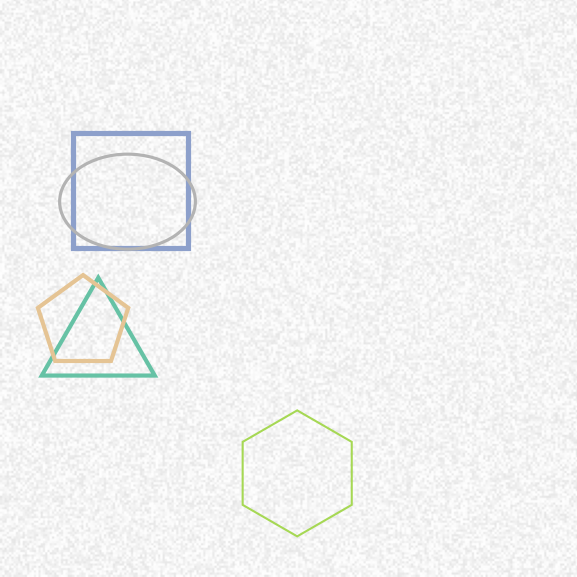[{"shape": "triangle", "thickness": 2, "radius": 0.56, "center": [0.17, 0.405]}, {"shape": "square", "thickness": 2.5, "radius": 0.5, "center": [0.225, 0.669]}, {"shape": "hexagon", "thickness": 1, "radius": 0.55, "center": [0.515, 0.179]}, {"shape": "pentagon", "thickness": 2, "radius": 0.41, "center": [0.144, 0.441]}, {"shape": "oval", "thickness": 1.5, "radius": 0.59, "center": [0.221, 0.65]}]